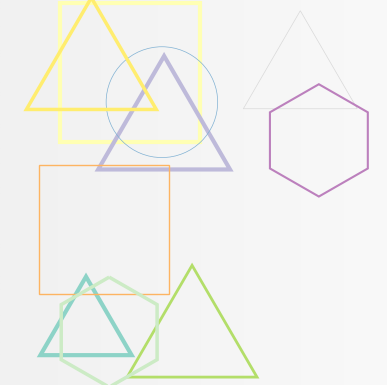[{"shape": "triangle", "thickness": 3, "radius": 0.68, "center": [0.222, 0.145]}, {"shape": "square", "thickness": 3, "radius": 0.9, "center": [0.336, 0.812]}, {"shape": "triangle", "thickness": 3, "radius": 0.98, "center": [0.423, 0.658]}, {"shape": "circle", "thickness": 0.5, "radius": 0.72, "center": [0.418, 0.735]}, {"shape": "square", "thickness": 1, "radius": 0.84, "center": [0.267, 0.405]}, {"shape": "triangle", "thickness": 2, "radius": 0.97, "center": [0.496, 0.117]}, {"shape": "triangle", "thickness": 0.5, "radius": 0.85, "center": [0.775, 0.802]}, {"shape": "hexagon", "thickness": 1.5, "radius": 0.73, "center": [0.823, 0.635]}, {"shape": "hexagon", "thickness": 2.5, "radius": 0.71, "center": [0.282, 0.137]}, {"shape": "triangle", "thickness": 2.5, "radius": 0.97, "center": [0.236, 0.812]}]